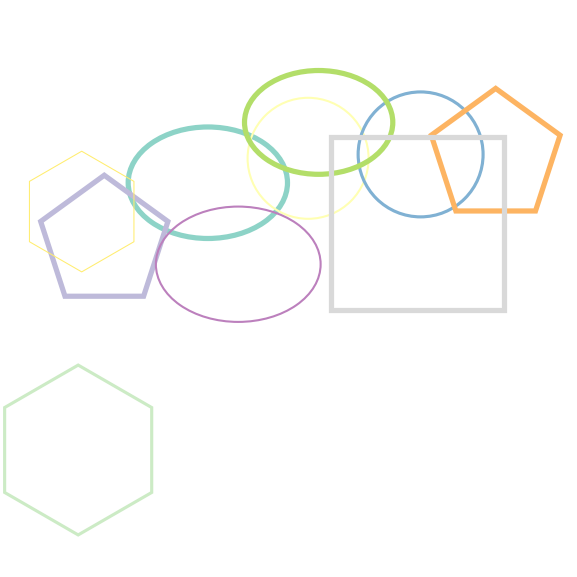[{"shape": "oval", "thickness": 2.5, "radius": 0.69, "center": [0.36, 0.683]}, {"shape": "circle", "thickness": 1, "radius": 0.52, "center": [0.534, 0.725]}, {"shape": "pentagon", "thickness": 2.5, "radius": 0.58, "center": [0.181, 0.58]}, {"shape": "circle", "thickness": 1.5, "radius": 0.54, "center": [0.728, 0.732]}, {"shape": "pentagon", "thickness": 2.5, "radius": 0.59, "center": [0.858, 0.729]}, {"shape": "oval", "thickness": 2.5, "radius": 0.64, "center": [0.552, 0.787]}, {"shape": "square", "thickness": 2.5, "radius": 0.75, "center": [0.723, 0.612]}, {"shape": "oval", "thickness": 1, "radius": 0.71, "center": [0.413, 0.542]}, {"shape": "hexagon", "thickness": 1.5, "radius": 0.74, "center": [0.135, 0.22]}, {"shape": "hexagon", "thickness": 0.5, "radius": 0.52, "center": [0.141, 0.633]}]